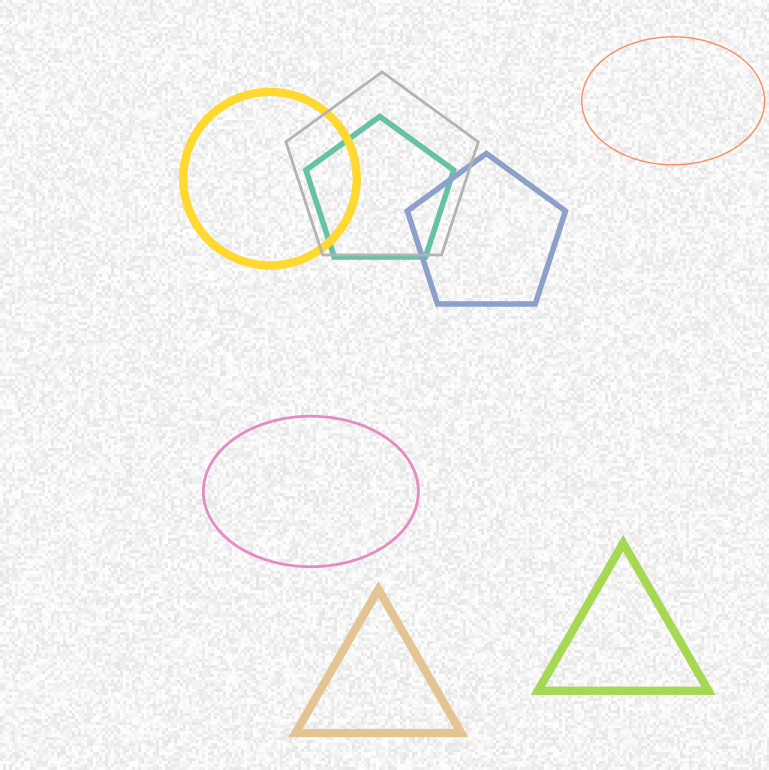[{"shape": "pentagon", "thickness": 2, "radius": 0.5, "center": [0.493, 0.748]}, {"shape": "oval", "thickness": 0.5, "radius": 0.59, "center": [0.874, 0.869]}, {"shape": "pentagon", "thickness": 2, "radius": 0.54, "center": [0.632, 0.693]}, {"shape": "oval", "thickness": 1, "radius": 0.7, "center": [0.404, 0.362]}, {"shape": "triangle", "thickness": 3, "radius": 0.64, "center": [0.809, 0.167]}, {"shape": "circle", "thickness": 3, "radius": 0.56, "center": [0.351, 0.768]}, {"shape": "triangle", "thickness": 3, "radius": 0.62, "center": [0.491, 0.11]}, {"shape": "pentagon", "thickness": 1, "radius": 0.66, "center": [0.496, 0.775]}]